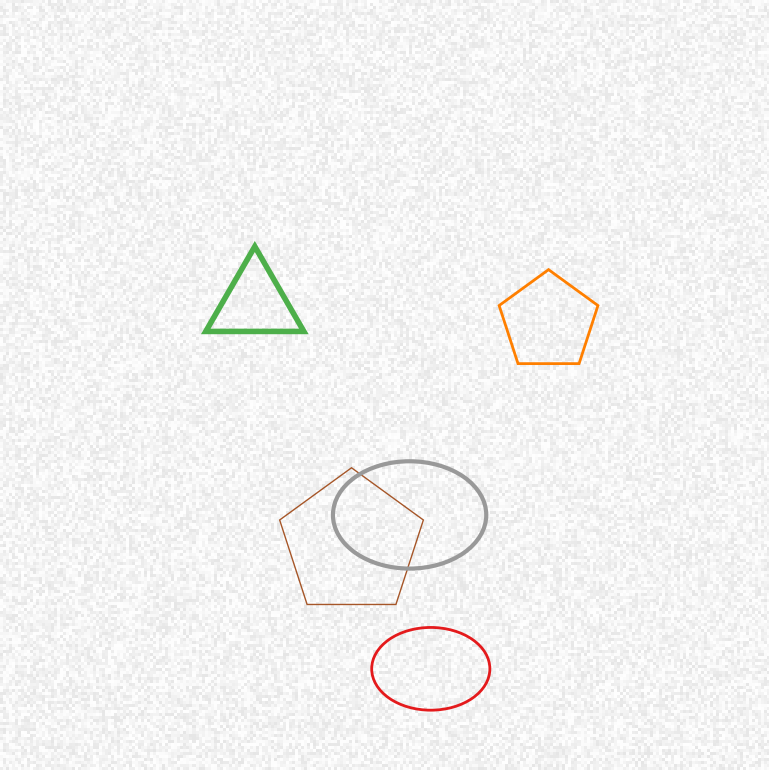[{"shape": "oval", "thickness": 1, "radius": 0.38, "center": [0.559, 0.131]}, {"shape": "triangle", "thickness": 2, "radius": 0.37, "center": [0.331, 0.606]}, {"shape": "pentagon", "thickness": 1, "radius": 0.34, "center": [0.712, 0.582]}, {"shape": "pentagon", "thickness": 0.5, "radius": 0.49, "center": [0.457, 0.294]}, {"shape": "oval", "thickness": 1.5, "radius": 0.5, "center": [0.532, 0.331]}]